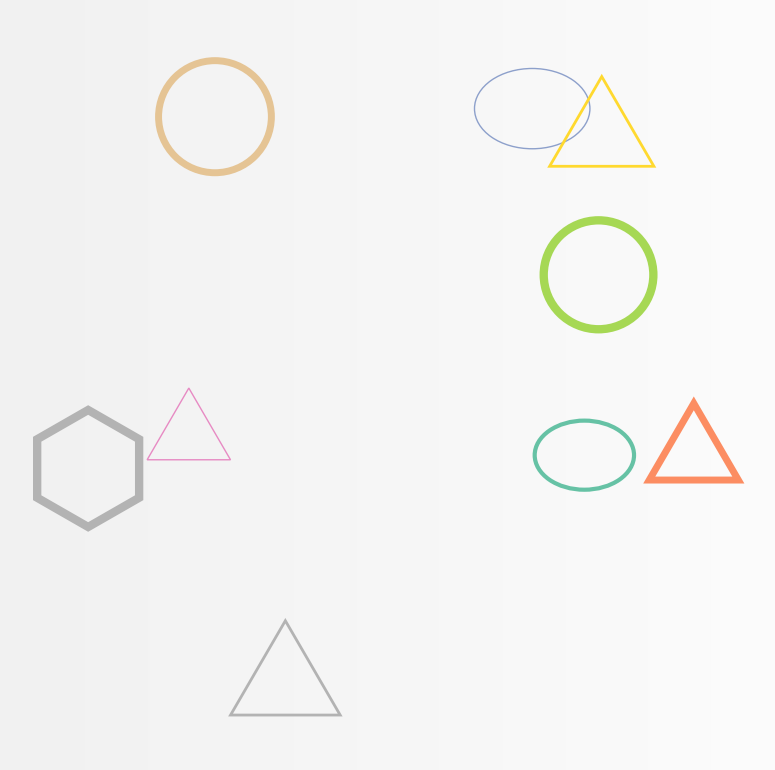[{"shape": "oval", "thickness": 1.5, "radius": 0.32, "center": [0.754, 0.409]}, {"shape": "triangle", "thickness": 2.5, "radius": 0.33, "center": [0.895, 0.41]}, {"shape": "oval", "thickness": 0.5, "radius": 0.37, "center": [0.687, 0.859]}, {"shape": "triangle", "thickness": 0.5, "radius": 0.31, "center": [0.244, 0.434]}, {"shape": "circle", "thickness": 3, "radius": 0.35, "center": [0.772, 0.643]}, {"shape": "triangle", "thickness": 1, "radius": 0.39, "center": [0.776, 0.823]}, {"shape": "circle", "thickness": 2.5, "radius": 0.36, "center": [0.277, 0.848]}, {"shape": "hexagon", "thickness": 3, "radius": 0.38, "center": [0.114, 0.392]}, {"shape": "triangle", "thickness": 1, "radius": 0.41, "center": [0.368, 0.112]}]